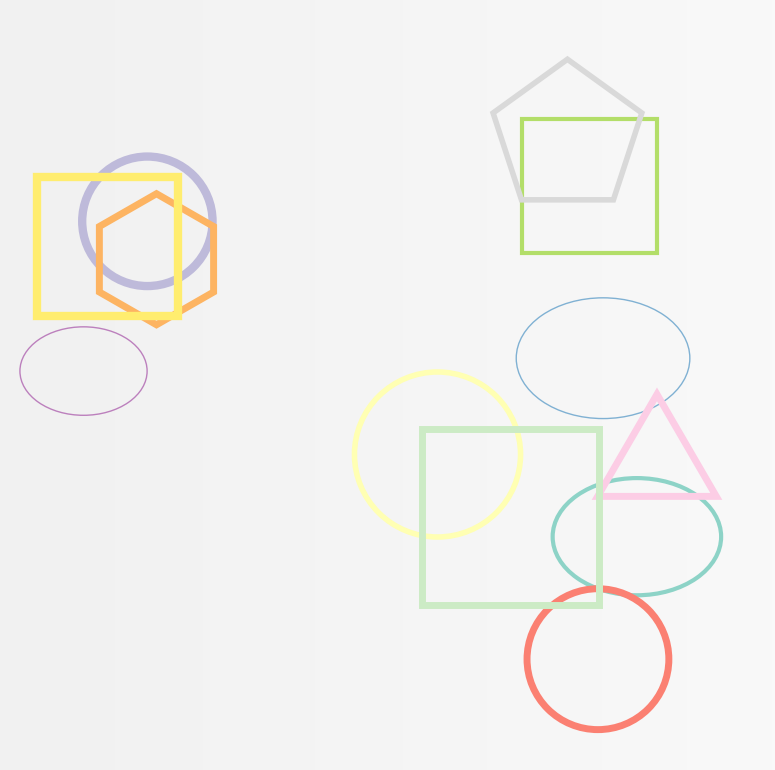[{"shape": "oval", "thickness": 1.5, "radius": 0.54, "center": [0.822, 0.303]}, {"shape": "circle", "thickness": 2, "radius": 0.54, "center": [0.565, 0.41]}, {"shape": "circle", "thickness": 3, "radius": 0.42, "center": [0.19, 0.713]}, {"shape": "circle", "thickness": 2.5, "radius": 0.46, "center": [0.772, 0.144]}, {"shape": "oval", "thickness": 0.5, "radius": 0.56, "center": [0.778, 0.535]}, {"shape": "hexagon", "thickness": 2.5, "radius": 0.43, "center": [0.202, 0.663]}, {"shape": "square", "thickness": 1.5, "radius": 0.44, "center": [0.761, 0.759]}, {"shape": "triangle", "thickness": 2.5, "radius": 0.44, "center": [0.848, 0.4]}, {"shape": "pentagon", "thickness": 2, "radius": 0.5, "center": [0.732, 0.822]}, {"shape": "oval", "thickness": 0.5, "radius": 0.41, "center": [0.108, 0.518]}, {"shape": "square", "thickness": 2.5, "radius": 0.57, "center": [0.658, 0.329]}, {"shape": "square", "thickness": 3, "radius": 0.45, "center": [0.139, 0.68]}]